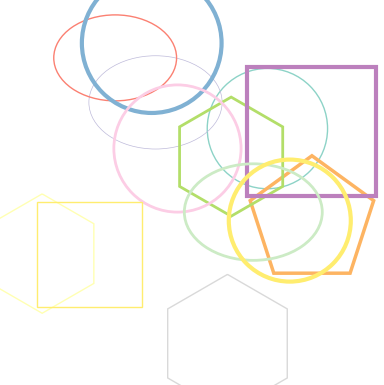[{"shape": "circle", "thickness": 1, "radius": 0.78, "center": [0.695, 0.666]}, {"shape": "hexagon", "thickness": 1, "radius": 0.78, "center": [0.11, 0.341]}, {"shape": "oval", "thickness": 0.5, "radius": 0.87, "center": [0.404, 0.734]}, {"shape": "oval", "thickness": 1, "radius": 0.8, "center": [0.299, 0.85]}, {"shape": "circle", "thickness": 3, "radius": 0.91, "center": [0.394, 0.888]}, {"shape": "pentagon", "thickness": 2.5, "radius": 0.84, "center": [0.81, 0.427]}, {"shape": "hexagon", "thickness": 2, "radius": 0.77, "center": [0.6, 0.593]}, {"shape": "circle", "thickness": 2, "radius": 0.83, "center": [0.461, 0.614]}, {"shape": "hexagon", "thickness": 1, "radius": 0.9, "center": [0.591, 0.108]}, {"shape": "square", "thickness": 3, "radius": 0.83, "center": [0.809, 0.659]}, {"shape": "oval", "thickness": 2, "radius": 0.9, "center": [0.658, 0.449]}, {"shape": "square", "thickness": 1, "radius": 0.68, "center": [0.233, 0.34]}, {"shape": "circle", "thickness": 3, "radius": 0.79, "center": [0.753, 0.427]}]